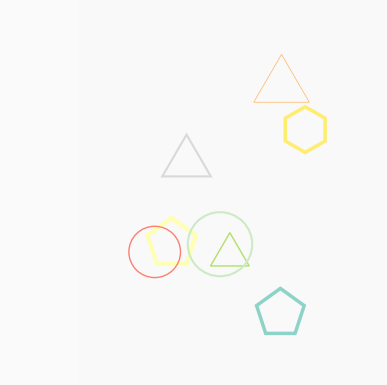[{"shape": "pentagon", "thickness": 2.5, "radius": 0.32, "center": [0.724, 0.186]}, {"shape": "pentagon", "thickness": 3, "radius": 0.33, "center": [0.443, 0.368]}, {"shape": "circle", "thickness": 1, "radius": 0.33, "center": [0.399, 0.346]}, {"shape": "triangle", "thickness": 0.5, "radius": 0.41, "center": [0.727, 0.776]}, {"shape": "triangle", "thickness": 1, "radius": 0.29, "center": [0.593, 0.338]}, {"shape": "triangle", "thickness": 1.5, "radius": 0.36, "center": [0.481, 0.578]}, {"shape": "circle", "thickness": 1.5, "radius": 0.42, "center": [0.568, 0.366]}, {"shape": "hexagon", "thickness": 2.5, "radius": 0.3, "center": [0.788, 0.663]}]